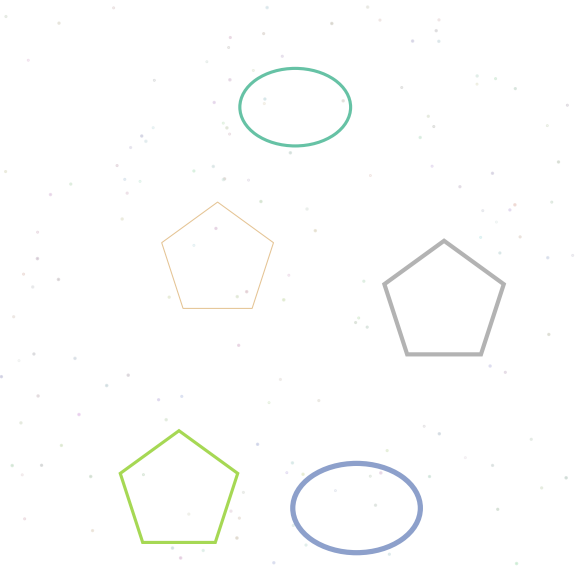[{"shape": "oval", "thickness": 1.5, "radius": 0.48, "center": [0.511, 0.814]}, {"shape": "oval", "thickness": 2.5, "radius": 0.55, "center": [0.617, 0.119]}, {"shape": "pentagon", "thickness": 1.5, "radius": 0.53, "center": [0.31, 0.146]}, {"shape": "pentagon", "thickness": 0.5, "radius": 0.51, "center": [0.377, 0.547]}, {"shape": "pentagon", "thickness": 2, "radius": 0.54, "center": [0.769, 0.473]}]